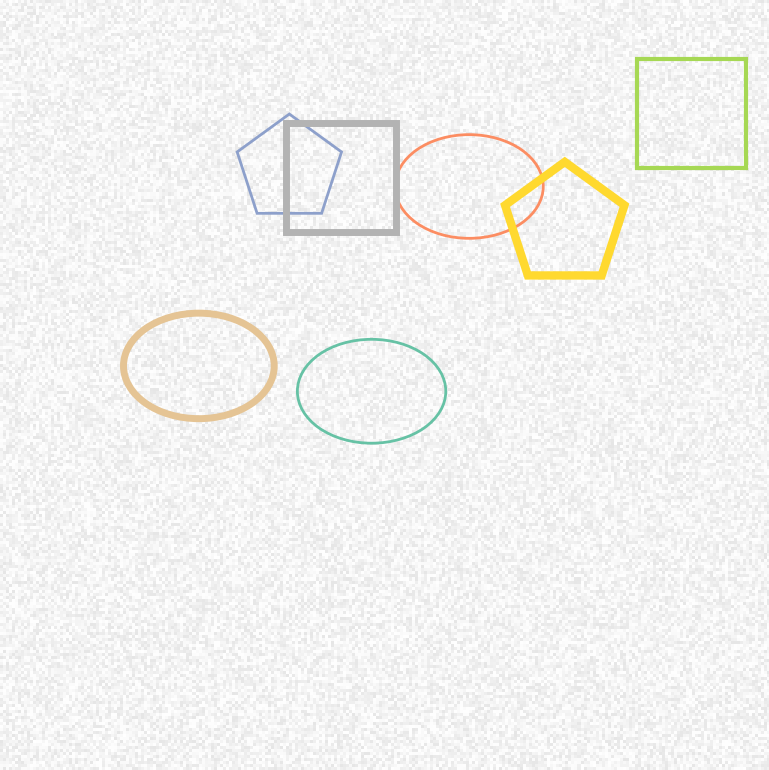[{"shape": "oval", "thickness": 1, "radius": 0.48, "center": [0.483, 0.492]}, {"shape": "oval", "thickness": 1, "radius": 0.48, "center": [0.609, 0.758]}, {"shape": "pentagon", "thickness": 1, "radius": 0.36, "center": [0.376, 0.781]}, {"shape": "square", "thickness": 1.5, "radius": 0.35, "center": [0.898, 0.853]}, {"shape": "pentagon", "thickness": 3, "radius": 0.41, "center": [0.733, 0.708]}, {"shape": "oval", "thickness": 2.5, "radius": 0.49, "center": [0.258, 0.525]}, {"shape": "square", "thickness": 2.5, "radius": 0.35, "center": [0.443, 0.769]}]